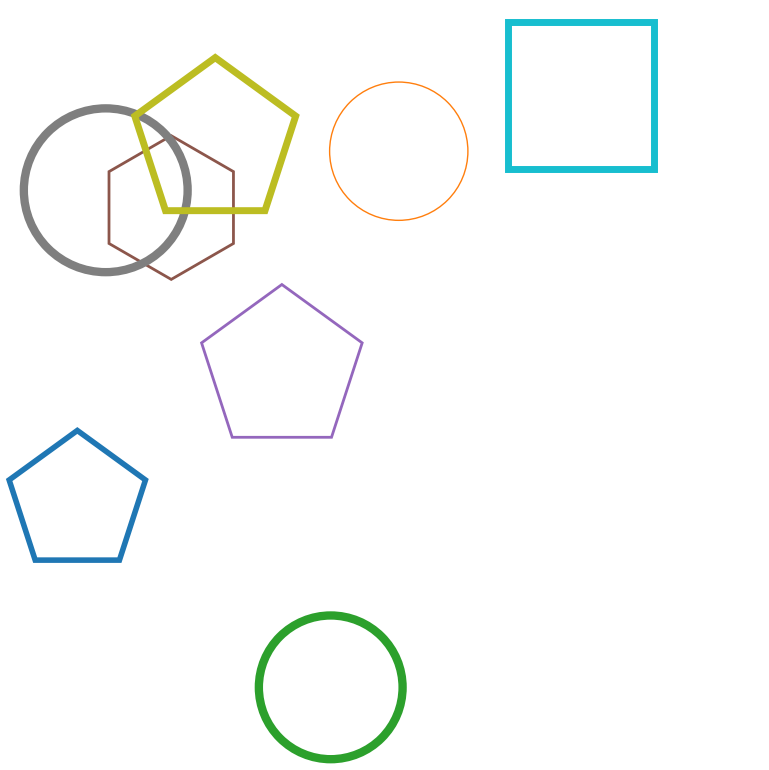[{"shape": "pentagon", "thickness": 2, "radius": 0.47, "center": [0.1, 0.348]}, {"shape": "circle", "thickness": 0.5, "radius": 0.45, "center": [0.518, 0.804]}, {"shape": "circle", "thickness": 3, "radius": 0.47, "center": [0.43, 0.107]}, {"shape": "pentagon", "thickness": 1, "radius": 0.55, "center": [0.366, 0.521]}, {"shape": "hexagon", "thickness": 1, "radius": 0.47, "center": [0.222, 0.73]}, {"shape": "circle", "thickness": 3, "radius": 0.53, "center": [0.137, 0.753]}, {"shape": "pentagon", "thickness": 2.5, "radius": 0.55, "center": [0.28, 0.815]}, {"shape": "square", "thickness": 2.5, "radius": 0.48, "center": [0.755, 0.876]}]